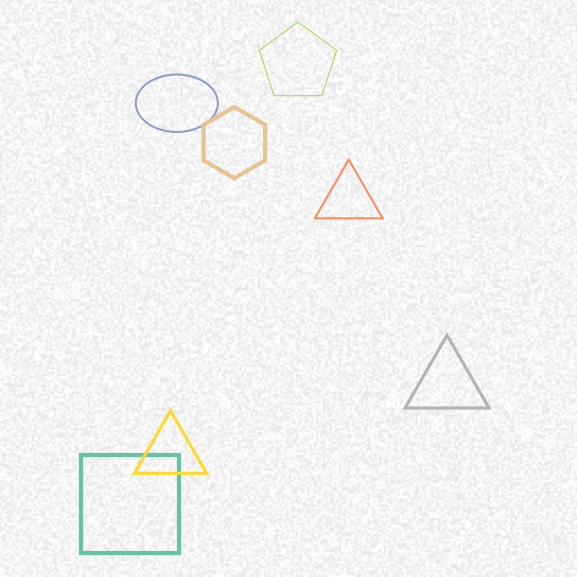[{"shape": "square", "thickness": 2, "radius": 0.42, "center": [0.225, 0.127]}, {"shape": "triangle", "thickness": 1, "radius": 0.34, "center": [0.604, 0.655]}, {"shape": "oval", "thickness": 1, "radius": 0.36, "center": [0.306, 0.82]}, {"shape": "pentagon", "thickness": 0.5, "radius": 0.35, "center": [0.516, 0.89]}, {"shape": "triangle", "thickness": 1.5, "radius": 0.36, "center": [0.295, 0.216]}, {"shape": "hexagon", "thickness": 2, "radius": 0.31, "center": [0.406, 0.752]}, {"shape": "triangle", "thickness": 1.5, "radius": 0.42, "center": [0.774, 0.335]}]